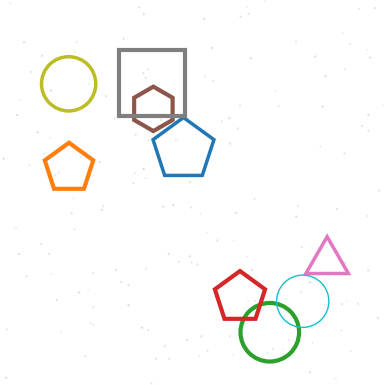[{"shape": "pentagon", "thickness": 2.5, "radius": 0.42, "center": [0.477, 0.612]}, {"shape": "pentagon", "thickness": 3, "radius": 0.33, "center": [0.179, 0.563]}, {"shape": "circle", "thickness": 3, "radius": 0.38, "center": [0.701, 0.137]}, {"shape": "pentagon", "thickness": 3, "radius": 0.34, "center": [0.623, 0.227]}, {"shape": "hexagon", "thickness": 3, "radius": 0.29, "center": [0.398, 0.717]}, {"shape": "triangle", "thickness": 2.5, "radius": 0.32, "center": [0.85, 0.321]}, {"shape": "square", "thickness": 3, "radius": 0.43, "center": [0.395, 0.785]}, {"shape": "circle", "thickness": 2.5, "radius": 0.35, "center": [0.178, 0.782]}, {"shape": "circle", "thickness": 1, "radius": 0.34, "center": [0.786, 0.217]}]